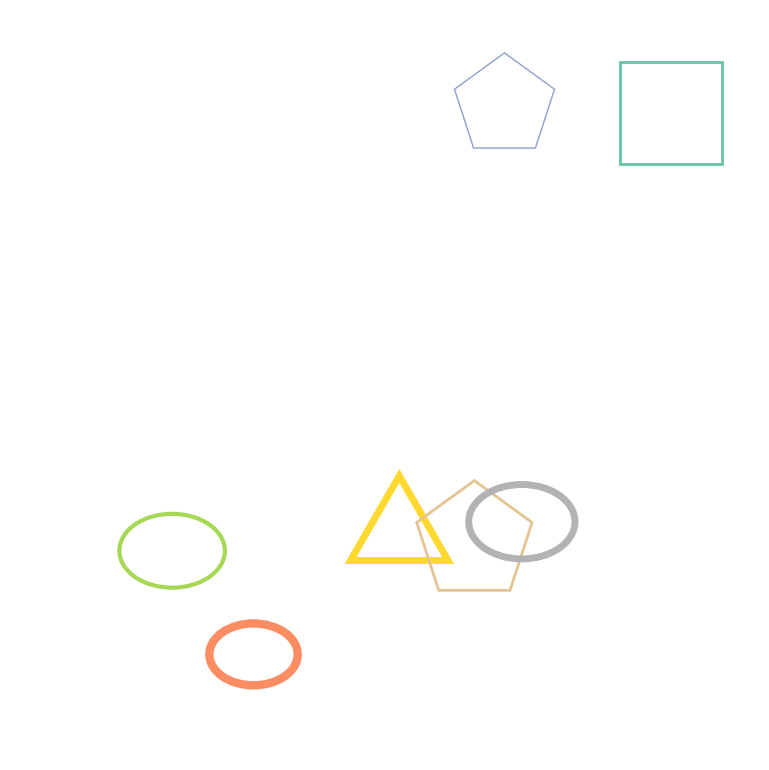[{"shape": "square", "thickness": 1, "radius": 0.33, "center": [0.872, 0.853]}, {"shape": "oval", "thickness": 3, "radius": 0.29, "center": [0.329, 0.15]}, {"shape": "pentagon", "thickness": 0.5, "radius": 0.34, "center": [0.655, 0.863]}, {"shape": "oval", "thickness": 1.5, "radius": 0.34, "center": [0.224, 0.285]}, {"shape": "triangle", "thickness": 2.5, "radius": 0.37, "center": [0.519, 0.309]}, {"shape": "pentagon", "thickness": 1, "radius": 0.39, "center": [0.616, 0.297]}, {"shape": "oval", "thickness": 2.5, "radius": 0.35, "center": [0.678, 0.322]}]